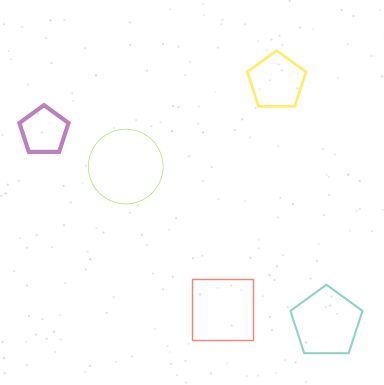[{"shape": "pentagon", "thickness": 1.5, "radius": 0.49, "center": [0.848, 0.162]}, {"shape": "square", "thickness": 1, "radius": 0.4, "center": [0.578, 0.196]}, {"shape": "circle", "thickness": 0.5, "radius": 0.49, "center": [0.327, 0.567]}, {"shape": "pentagon", "thickness": 3, "radius": 0.34, "center": [0.114, 0.66]}, {"shape": "pentagon", "thickness": 2, "radius": 0.4, "center": [0.719, 0.789]}]